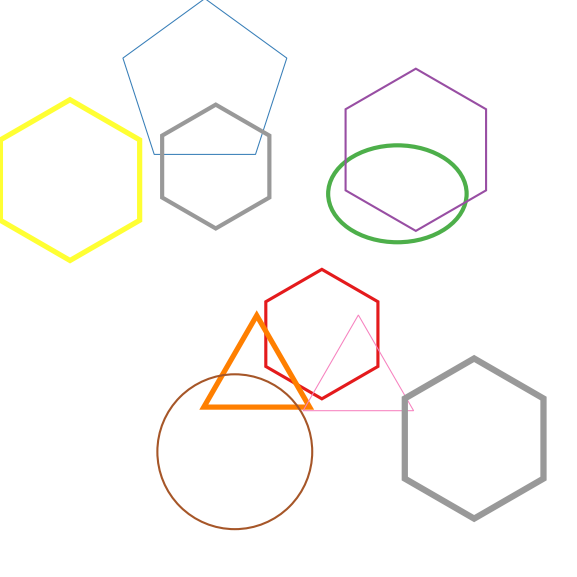[{"shape": "hexagon", "thickness": 1.5, "radius": 0.56, "center": [0.557, 0.421]}, {"shape": "pentagon", "thickness": 0.5, "radius": 0.75, "center": [0.355, 0.852]}, {"shape": "oval", "thickness": 2, "radius": 0.6, "center": [0.688, 0.664]}, {"shape": "hexagon", "thickness": 1, "radius": 0.7, "center": [0.72, 0.74]}, {"shape": "triangle", "thickness": 2.5, "radius": 0.53, "center": [0.445, 0.347]}, {"shape": "hexagon", "thickness": 2.5, "radius": 0.7, "center": [0.121, 0.687]}, {"shape": "circle", "thickness": 1, "radius": 0.67, "center": [0.407, 0.217]}, {"shape": "triangle", "thickness": 0.5, "radius": 0.55, "center": [0.621, 0.343]}, {"shape": "hexagon", "thickness": 3, "radius": 0.69, "center": [0.821, 0.24]}, {"shape": "hexagon", "thickness": 2, "radius": 0.54, "center": [0.374, 0.711]}]